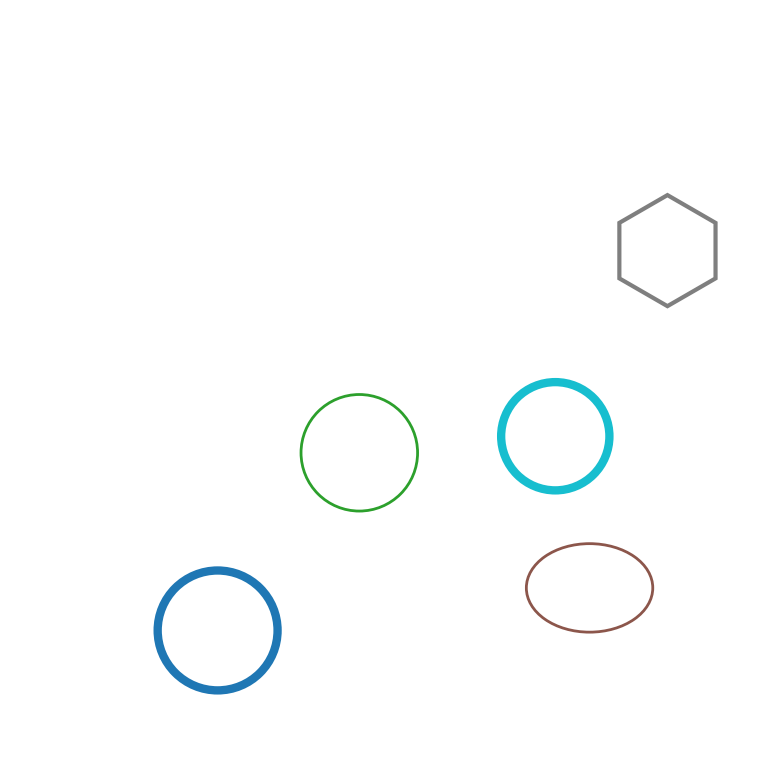[{"shape": "circle", "thickness": 3, "radius": 0.39, "center": [0.283, 0.181]}, {"shape": "circle", "thickness": 1, "radius": 0.38, "center": [0.467, 0.412]}, {"shape": "oval", "thickness": 1, "radius": 0.41, "center": [0.766, 0.236]}, {"shape": "hexagon", "thickness": 1.5, "radius": 0.36, "center": [0.867, 0.675]}, {"shape": "circle", "thickness": 3, "radius": 0.35, "center": [0.721, 0.433]}]